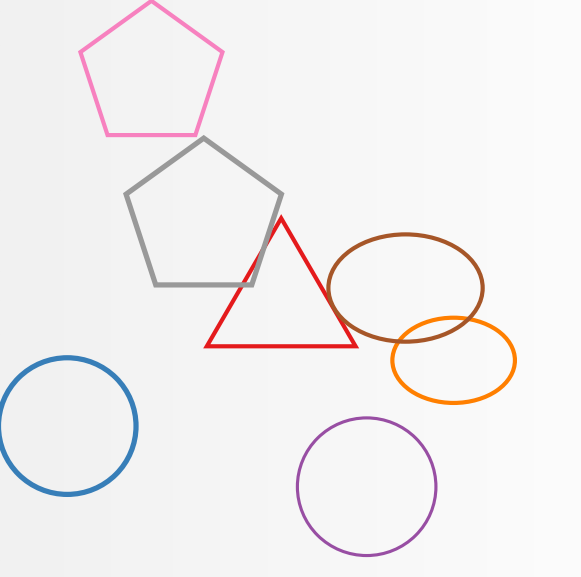[{"shape": "triangle", "thickness": 2, "radius": 0.74, "center": [0.484, 0.473]}, {"shape": "circle", "thickness": 2.5, "radius": 0.59, "center": [0.116, 0.261]}, {"shape": "circle", "thickness": 1.5, "radius": 0.6, "center": [0.631, 0.156]}, {"shape": "oval", "thickness": 2, "radius": 0.53, "center": [0.78, 0.375]}, {"shape": "oval", "thickness": 2, "radius": 0.66, "center": [0.698, 0.5]}, {"shape": "pentagon", "thickness": 2, "radius": 0.64, "center": [0.261, 0.869]}, {"shape": "pentagon", "thickness": 2.5, "radius": 0.7, "center": [0.351, 0.619]}]